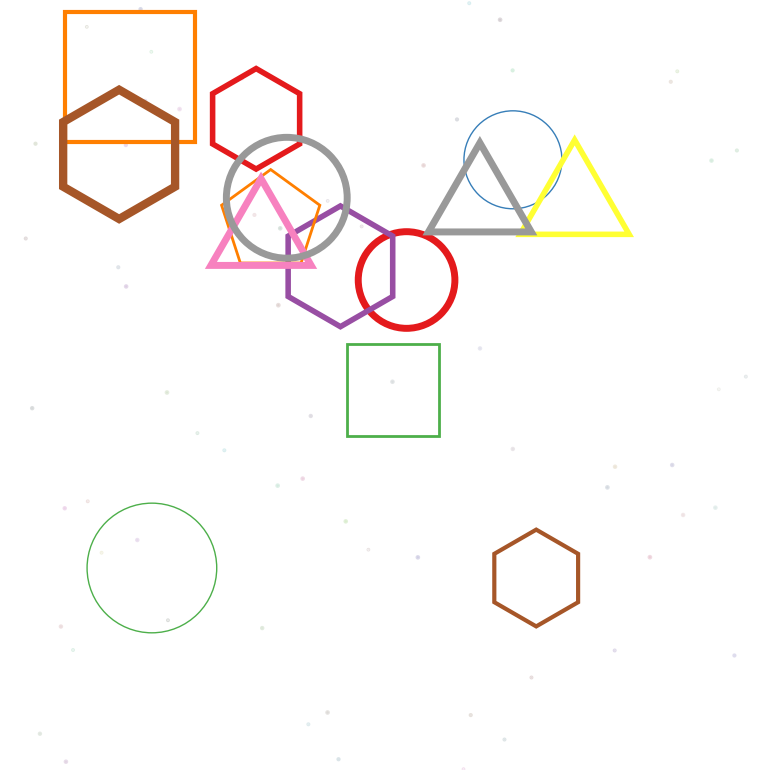[{"shape": "hexagon", "thickness": 2, "radius": 0.33, "center": [0.333, 0.846]}, {"shape": "circle", "thickness": 2.5, "radius": 0.31, "center": [0.528, 0.636]}, {"shape": "circle", "thickness": 0.5, "radius": 0.32, "center": [0.666, 0.792]}, {"shape": "circle", "thickness": 0.5, "radius": 0.42, "center": [0.197, 0.262]}, {"shape": "square", "thickness": 1, "radius": 0.3, "center": [0.51, 0.493]}, {"shape": "hexagon", "thickness": 2, "radius": 0.39, "center": [0.442, 0.654]}, {"shape": "pentagon", "thickness": 1, "radius": 0.34, "center": [0.352, 0.713]}, {"shape": "square", "thickness": 1.5, "radius": 0.42, "center": [0.169, 0.9]}, {"shape": "triangle", "thickness": 2, "radius": 0.41, "center": [0.746, 0.737]}, {"shape": "hexagon", "thickness": 1.5, "radius": 0.31, "center": [0.696, 0.249]}, {"shape": "hexagon", "thickness": 3, "radius": 0.42, "center": [0.155, 0.8]}, {"shape": "triangle", "thickness": 2.5, "radius": 0.38, "center": [0.339, 0.693]}, {"shape": "triangle", "thickness": 2.5, "radius": 0.39, "center": [0.623, 0.737]}, {"shape": "circle", "thickness": 2.5, "radius": 0.39, "center": [0.372, 0.743]}]